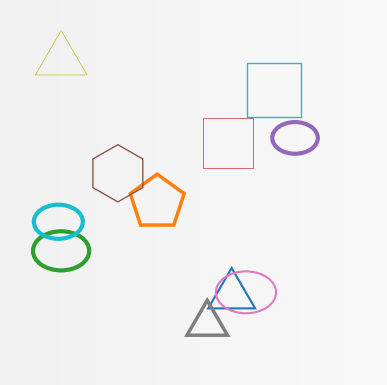[{"shape": "triangle", "thickness": 1.5, "radius": 0.35, "center": [0.598, 0.234]}, {"shape": "pentagon", "thickness": 2.5, "radius": 0.37, "center": [0.406, 0.475]}, {"shape": "oval", "thickness": 3, "radius": 0.36, "center": [0.158, 0.348]}, {"shape": "square", "thickness": 0.5, "radius": 0.33, "center": [0.589, 0.629]}, {"shape": "oval", "thickness": 3, "radius": 0.29, "center": [0.761, 0.642]}, {"shape": "hexagon", "thickness": 1, "radius": 0.37, "center": [0.304, 0.55]}, {"shape": "oval", "thickness": 1.5, "radius": 0.39, "center": [0.635, 0.241]}, {"shape": "triangle", "thickness": 2.5, "radius": 0.3, "center": [0.535, 0.159]}, {"shape": "triangle", "thickness": 0.5, "radius": 0.39, "center": [0.158, 0.844]}, {"shape": "oval", "thickness": 3, "radius": 0.32, "center": [0.151, 0.424]}, {"shape": "square", "thickness": 1, "radius": 0.35, "center": [0.706, 0.766]}]